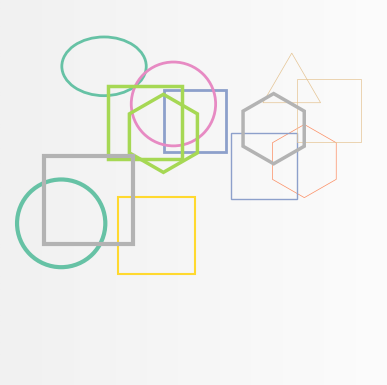[{"shape": "circle", "thickness": 3, "radius": 0.57, "center": [0.158, 0.42]}, {"shape": "oval", "thickness": 2, "radius": 0.54, "center": [0.268, 0.828]}, {"shape": "hexagon", "thickness": 0.5, "radius": 0.48, "center": [0.785, 0.582]}, {"shape": "square", "thickness": 2, "radius": 0.4, "center": [0.503, 0.687]}, {"shape": "square", "thickness": 1, "radius": 0.43, "center": [0.682, 0.569]}, {"shape": "circle", "thickness": 2, "radius": 0.54, "center": [0.448, 0.73]}, {"shape": "square", "thickness": 2.5, "radius": 0.48, "center": [0.373, 0.683]}, {"shape": "hexagon", "thickness": 2.5, "radius": 0.51, "center": [0.422, 0.654]}, {"shape": "square", "thickness": 1.5, "radius": 0.5, "center": [0.404, 0.388]}, {"shape": "triangle", "thickness": 0.5, "radius": 0.43, "center": [0.753, 0.776]}, {"shape": "square", "thickness": 0.5, "radius": 0.41, "center": [0.849, 0.712]}, {"shape": "hexagon", "thickness": 2.5, "radius": 0.46, "center": [0.706, 0.666]}, {"shape": "square", "thickness": 3, "radius": 0.57, "center": [0.228, 0.48]}]